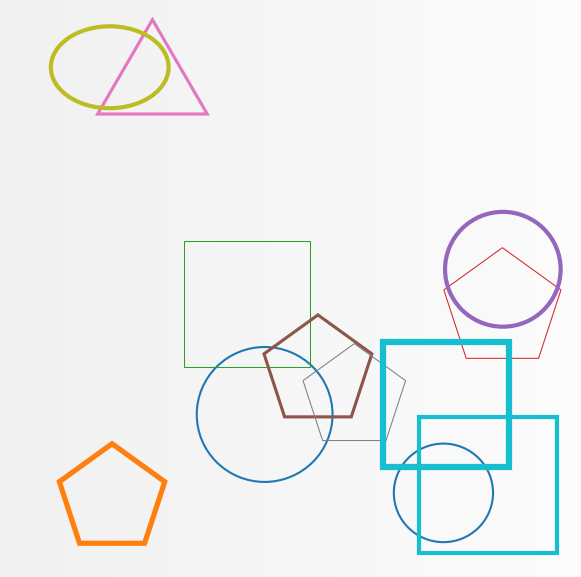[{"shape": "circle", "thickness": 1, "radius": 0.43, "center": [0.763, 0.146]}, {"shape": "circle", "thickness": 1, "radius": 0.58, "center": [0.455, 0.281]}, {"shape": "pentagon", "thickness": 2.5, "radius": 0.48, "center": [0.193, 0.136]}, {"shape": "square", "thickness": 0.5, "radius": 0.54, "center": [0.425, 0.473]}, {"shape": "pentagon", "thickness": 0.5, "radius": 0.53, "center": [0.864, 0.464]}, {"shape": "circle", "thickness": 2, "radius": 0.5, "center": [0.865, 0.533]}, {"shape": "pentagon", "thickness": 1.5, "radius": 0.49, "center": [0.547, 0.356]}, {"shape": "triangle", "thickness": 1.5, "radius": 0.54, "center": [0.262, 0.856]}, {"shape": "pentagon", "thickness": 0.5, "radius": 0.46, "center": [0.61, 0.311]}, {"shape": "oval", "thickness": 2, "radius": 0.51, "center": [0.189, 0.883]}, {"shape": "square", "thickness": 3, "radius": 0.54, "center": [0.767, 0.298]}, {"shape": "square", "thickness": 2, "radius": 0.59, "center": [0.839, 0.159]}]